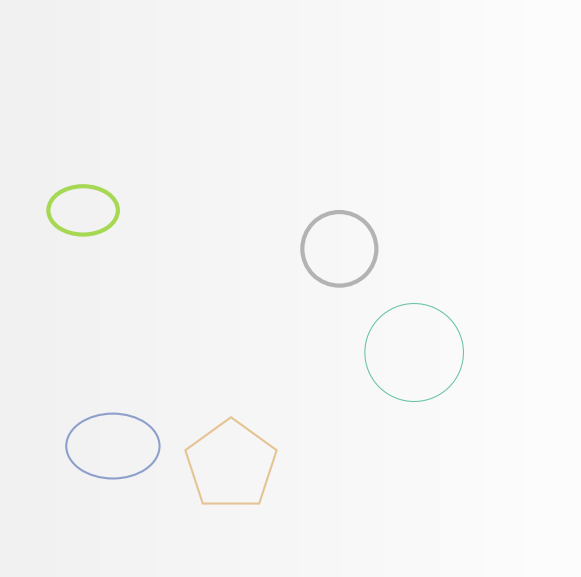[{"shape": "circle", "thickness": 0.5, "radius": 0.42, "center": [0.713, 0.389]}, {"shape": "oval", "thickness": 1, "radius": 0.4, "center": [0.194, 0.227]}, {"shape": "oval", "thickness": 2, "radius": 0.3, "center": [0.143, 0.635]}, {"shape": "pentagon", "thickness": 1, "radius": 0.41, "center": [0.397, 0.194]}, {"shape": "circle", "thickness": 2, "radius": 0.32, "center": [0.584, 0.568]}]